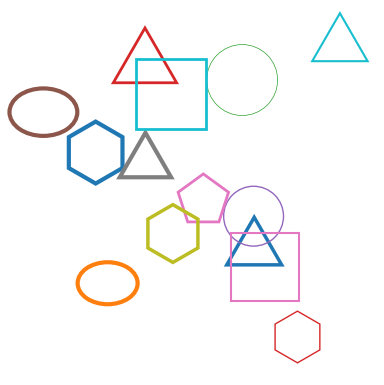[{"shape": "triangle", "thickness": 2.5, "radius": 0.41, "center": [0.66, 0.353]}, {"shape": "hexagon", "thickness": 3, "radius": 0.4, "center": [0.248, 0.604]}, {"shape": "oval", "thickness": 3, "radius": 0.39, "center": [0.28, 0.264]}, {"shape": "circle", "thickness": 0.5, "radius": 0.46, "center": [0.629, 0.792]}, {"shape": "hexagon", "thickness": 1, "radius": 0.34, "center": [0.773, 0.125]}, {"shape": "triangle", "thickness": 2, "radius": 0.47, "center": [0.377, 0.833]}, {"shape": "circle", "thickness": 1, "radius": 0.39, "center": [0.659, 0.438]}, {"shape": "oval", "thickness": 3, "radius": 0.44, "center": [0.113, 0.709]}, {"shape": "pentagon", "thickness": 2, "radius": 0.34, "center": [0.528, 0.479]}, {"shape": "square", "thickness": 1.5, "radius": 0.44, "center": [0.688, 0.306]}, {"shape": "triangle", "thickness": 3, "radius": 0.39, "center": [0.378, 0.578]}, {"shape": "hexagon", "thickness": 2.5, "radius": 0.37, "center": [0.449, 0.393]}, {"shape": "triangle", "thickness": 1.5, "radius": 0.42, "center": [0.883, 0.883]}, {"shape": "square", "thickness": 2, "radius": 0.45, "center": [0.443, 0.756]}]